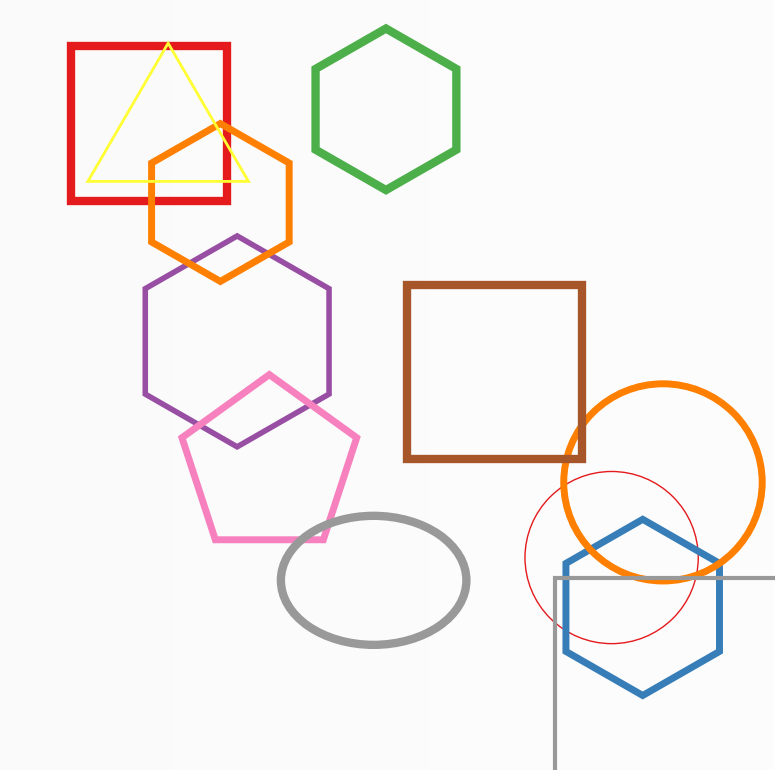[{"shape": "square", "thickness": 3, "radius": 0.51, "center": [0.192, 0.84]}, {"shape": "circle", "thickness": 0.5, "radius": 0.56, "center": [0.789, 0.276]}, {"shape": "hexagon", "thickness": 2.5, "radius": 0.57, "center": [0.829, 0.211]}, {"shape": "hexagon", "thickness": 3, "radius": 0.52, "center": [0.498, 0.858]}, {"shape": "hexagon", "thickness": 2, "radius": 0.68, "center": [0.306, 0.557]}, {"shape": "hexagon", "thickness": 2.5, "radius": 0.51, "center": [0.284, 0.737]}, {"shape": "circle", "thickness": 2.5, "radius": 0.64, "center": [0.855, 0.374]}, {"shape": "triangle", "thickness": 1, "radius": 0.6, "center": [0.217, 0.824]}, {"shape": "square", "thickness": 3, "radius": 0.57, "center": [0.638, 0.517]}, {"shape": "pentagon", "thickness": 2.5, "radius": 0.59, "center": [0.348, 0.395]}, {"shape": "oval", "thickness": 3, "radius": 0.6, "center": [0.482, 0.246]}, {"shape": "square", "thickness": 1.5, "radius": 0.74, "center": [0.863, 0.102]}]